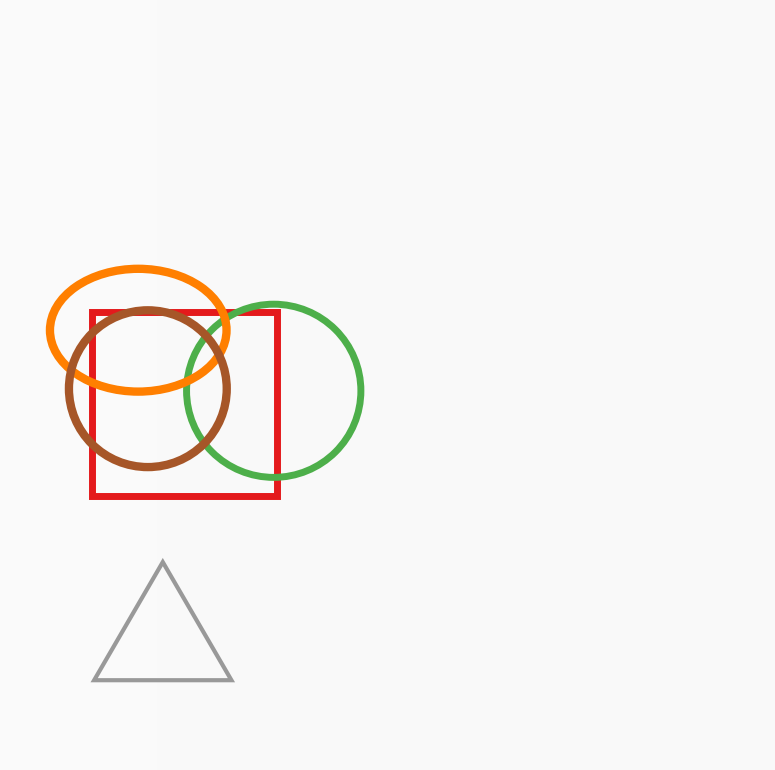[{"shape": "square", "thickness": 2.5, "radius": 0.59, "center": [0.238, 0.475]}, {"shape": "circle", "thickness": 2.5, "radius": 0.56, "center": [0.353, 0.492]}, {"shape": "oval", "thickness": 3, "radius": 0.57, "center": [0.178, 0.571]}, {"shape": "circle", "thickness": 3, "radius": 0.51, "center": [0.191, 0.495]}, {"shape": "triangle", "thickness": 1.5, "radius": 0.51, "center": [0.21, 0.168]}]